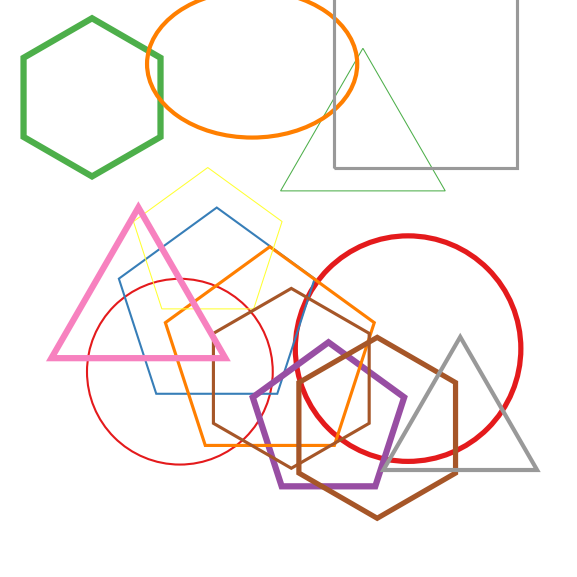[{"shape": "circle", "thickness": 1, "radius": 0.8, "center": [0.311, 0.356]}, {"shape": "circle", "thickness": 2.5, "radius": 0.98, "center": [0.707, 0.395]}, {"shape": "pentagon", "thickness": 1, "radius": 0.89, "center": [0.375, 0.461]}, {"shape": "triangle", "thickness": 0.5, "radius": 0.82, "center": [0.628, 0.751]}, {"shape": "hexagon", "thickness": 3, "radius": 0.68, "center": [0.159, 0.831]}, {"shape": "pentagon", "thickness": 3, "radius": 0.69, "center": [0.569, 0.269]}, {"shape": "pentagon", "thickness": 1.5, "radius": 0.95, "center": [0.467, 0.382]}, {"shape": "oval", "thickness": 2, "radius": 0.91, "center": [0.437, 0.888]}, {"shape": "pentagon", "thickness": 0.5, "radius": 0.68, "center": [0.36, 0.574]}, {"shape": "hexagon", "thickness": 2.5, "radius": 0.78, "center": [0.653, 0.258]}, {"shape": "hexagon", "thickness": 1.5, "radius": 0.78, "center": [0.504, 0.344]}, {"shape": "triangle", "thickness": 3, "radius": 0.87, "center": [0.24, 0.466]}, {"shape": "triangle", "thickness": 2, "radius": 0.77, "center": [0.797, 0.262]}, {"shape": "square", "thickness": 1.5, "radius": 0.79, "center": [0.737, 0.866]}]